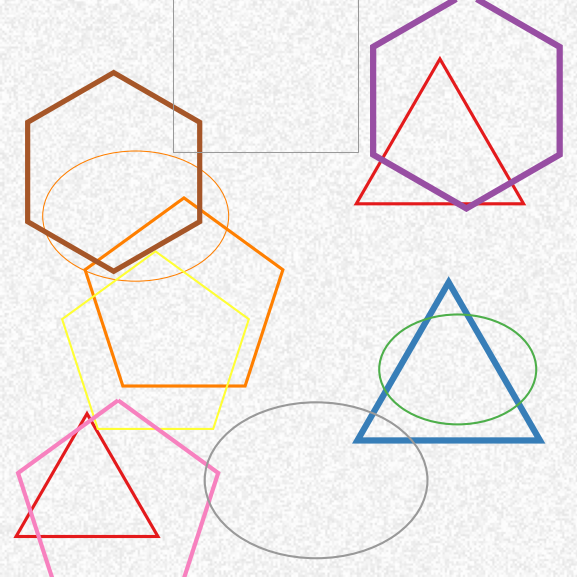[{"shape": "triangle", "thickness": 1.5, "radius": 0.84, "center": [0.762, 0.73]}, {"shape": "triangle", "thickness": 1.5, "radius": 0.71, "center": [0.151, 0.141]}, {"shape": "triangle", "thickness": 3, "radius": 0.91, "center": [0.777, 0.328]}, {"shape": "oval", "thickness": 1, "radius": 0.68, "center": [0.793, 0.359]}, {"shape": "hexagon", "thickness": 3, "radius": 0.93, "center": [0.808, 0.825]}, {"shape": "oval", "thickness": 0.5, "radius": 0.81, "center": [0.235, 0.625]}, {"shape": "pentagon", "thickness": 1.5, "radius": 0.9, "center": [0.319, 0.476]}, {"shape": "pentagon", "thickness": 1, "radius": 0.85, "center": [0.269, 0.394]}, {"shape": "hexagon", "thickness": 2.5, "radius": 0.86, "center": [0.197, 0.701]}, {"shape": "pentagon", "thickness": 2, "radius": 0.91, "center": [0.205, 0.124]}, {"shape": "oval", "thickness": 1, "radius": 0.96, "center": [0.547, 0.167]}, {"shape": "square", "thickness": 0.5, "radius": 0.8, "center": [0.459, 0.896]}]